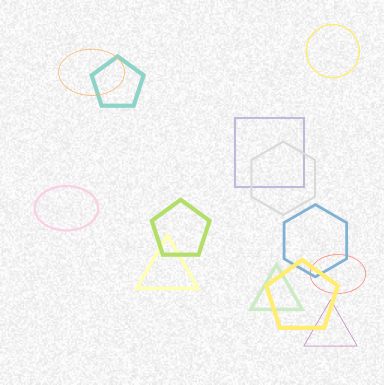[{"shape": "pentagon", "thickness": 3, "radius": 0.35, "center": [0.306, 0.783]}, {"shape": "triangle", "thickness": 2.5, "radius": 0.46, "center": [0.435, 0.297]}, {"shape": "square", "thickness": 1.5, "radius": 0.45, "center": [0.701, 0.604]}, {"shape": "oval", "thickness": 0.5, "radius": 0.36, "center": [0.878, 0.288]}, {"shape": "hexagon", "thickness": 2, "radius": 0.47, "center": [0.819, 0.375]}, {"shape": "oval", "thickness": 0.5, "radius": 0.43, "center": [0.238, 0.812]}, {"shape": "pentagon", "thickness": 3, "radius": 0.39, "center": [0.469, 0.402]}, {"shape": "oval", "thickness": 1.5, "radius": 0.41, "center": [0.173, 0.459]}, {"shape": "hexagon", "thickness": 1.5, "radius": 0.48, "center": [0.736, 0.537]}, {"shape": "triangle", "thickness": 0.5, "radius": 0.4, "center": [0.859, 0.141]}, {"shape": "triangle", "thickness": 2.5, "radius": 0.39, "center": [0.718, 0.235]}, {"shape": "circle", "thickness": 1, "radius": 0.34, "center": [0.864, 0.867]}, {"shape": "pentagon", "thickness": 3, "radius": 0.49, "center": [0.785, 0.227]}]